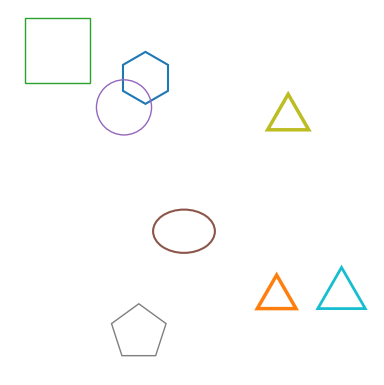[{"shape": "hexagon", "thickness": 1.5, "radius": 0.34, "center": [0.378, 0.798]}, {"shape": "triangle", "thickness": 2.5, "radius": 0.29, "center": [0.719, 0.227]}, {"shape": "square", "thickness": 1, "radius": 0.42, "center": [0.149, 0.869]}, {"shape": "circle", "thickness": 1, "radius": 0.36, "center": [0.322, 0.721]}, {"shape": "oval", "thickness": 1.5, "radius": 0.4, "center": [0.478, 0.399]}, {"shape": "pentagon", "thickness": 1, "radius": 0.37, "center": [0.36, 0.136]}, {"shape": "triangle", "thickness": 2.5, "radius": 0.31, "center": [0.748, 0.694]}, {"shape": "triangle", "thickness": 2, "radius": 0.36, "center": [0.887, 0.234]}]